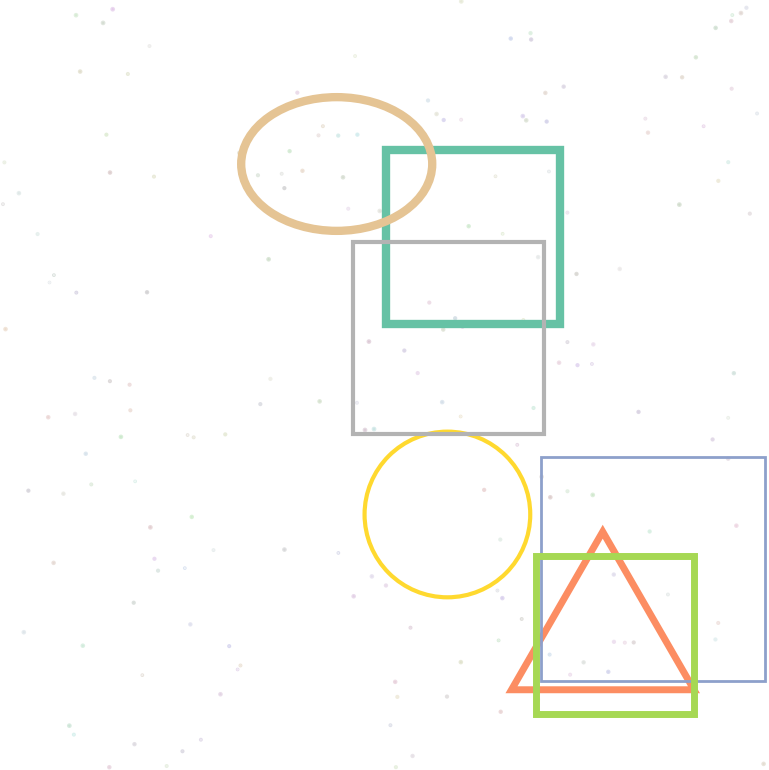[{"shape": "square", "thickness": 3, "radius": 0.57, "center": [0.614, 0.692]}, {"shape": "triangle", "thickness": 2.5, "radius": 0.68, "center": [0.783, 0.173]}, {"shape": "square", "thickness": 1, "radius": 0.73, "center": [0.848, 0.261]}, {"shape": "square", "thickness": 2.5, "radius": 0.51, "center": [0.799, 0.175]}, {"shape": "circle", "thickness": 1.5, "radius": 0.54, "center": [0.581, 0.332]}, {"shape": "oval", "thickness": 3, "radius": 0.62, "center": [0.437, 0.787]}, {"shape": "square", "thickness": 1.5, "radius": 0.62, "center": [0.582, 0.561]}]